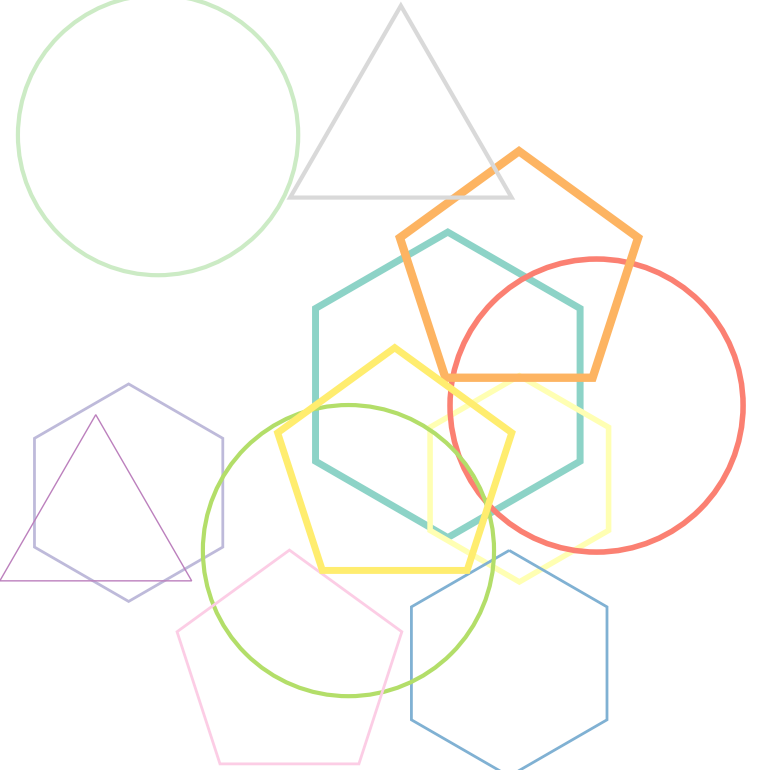[{"shape": "hexagon", "thickness": 2.5, "radius": 0.99, "center": [0.582, 0.5]}, {"shape": "hexagon", "thickness": 2, "radius": 0.67, "center": [0.674, 0.378]}, {"shape": "hexagon", "thickness": 1, "radius": 0.71, "center": [0.167, 0.36]}, {"shape": "circle", "thickness": 2, "radius": 0.95, "center": [0.775, 0.473]}, {"shape": "hexagon", "thickness": 1, "radius": 0.73, "center": [0.661, 0.139]}, {"shape": "pentagon", "thickness": 3, "radius": 0.81, "center": [0.674, 0.641]}, {"shape": "circle", "thickness": 1.5, "radius": 0.95, "center": [0.453, 0.285]}, {"shape": "pentagon", "thickness": 1, "radius": 0.77, "center": [0.376, 0.132]}, {"shape": "triangle", "thickness": 1.5, "radius": 0.83, "center": [0.521, 0.826]}, {"shape": "triangle", "thickness": 0.5, "radius": 0.72, "center": [0.124, 0.318]}, {"shape": "circle", "thickness": 1.5, "radius": 0.91, "center": [0.205, 0.825]}, {"shape": "pentagon", "thickness": 2.5, "radius": 0.8, "center": [0.513, 0.389]}]